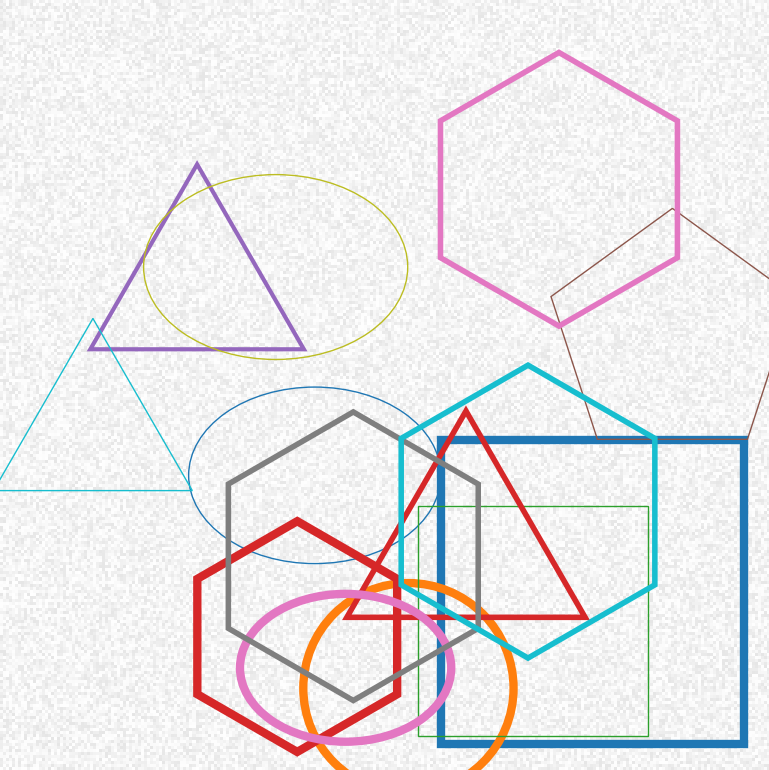[{"shape": "square", "thickness": 3, "radius": 0.99, "center": [0.77, 0.232]}, {"shape": "oval", "thickness": 0.5, "radius": 0.82, "center": [0.409, 0.383]}, {"shape": "circle", "thickness": 3, "radius": 0.68, "center": [0.53, 0.106]}, {"shape": "square", "thickness": 0.5, "radius": 0.75, "center": [0.692, 0.193]}, {"shape": "hexagon", "thickness": 3, "radius": 0.75, "center": [0.386, 0.173]}, {"shape": "triangle", "thickness": 2, "radius": 0.89, "center": [0.605, 0.288]}, {"shape": "triangle", "thickness": 1.5, "radius": 0.8, "center": [0.256, 0.626]}, {"shape": "pentagon", "thickness": 0.5, "radius": 0.83, "center": [0.873, 0.564]}, {"shape": "oval", "thickness": 3, "radius": 0.69, "center": [0.449, 0.133]}, {"shape": "hexagon", "thickness": 2, "radius": 0.89, "center": [0.726, 0.754]}, {"shape": "hexagon", "thickness": 2, "radius": 0.94, "center": [0.459, 0.278]}, {"shape": "oval", "thickness": 0.5, "radius": 0.86, "center": [0.358, 0.653]}, {"shape": "triangle", "thickness": 0.5, "radius": 0.75, "center": [0.121, 0.437]}, {"shape": "hexagon", "thickness": 2, "radius": 0.95, "center": [0.686, 0.336]}]